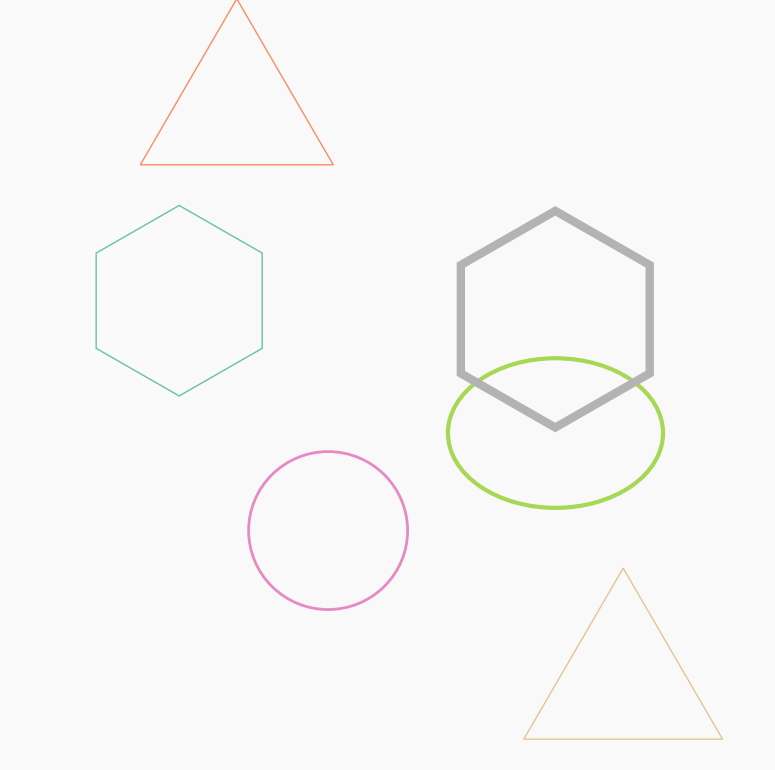[{"shape": "hexagon", "thickness": 0.5, "radius": 0.62, "center": [0.231, 0.609]}, {"shape": "triangle", "thickness": 0.5, "radius": 0.72, "center": [0.306, 0.858]}, {"shape": "circle", "thickness": 1, "radius": 0.51, "center": [0.423, 0.311]}, {"shape": "oval", "thickness": 1.5, "radius": 0.69, "center": [0.717, 0.438]}, {"shape": "triangle", "thickness": 0.5, "radius": 0.74, "center": [0.804, 0.114]}, {"shape": "hexagon", "thickness": 3, "radius": 0.7, "center": [0.716, 0.585]}]